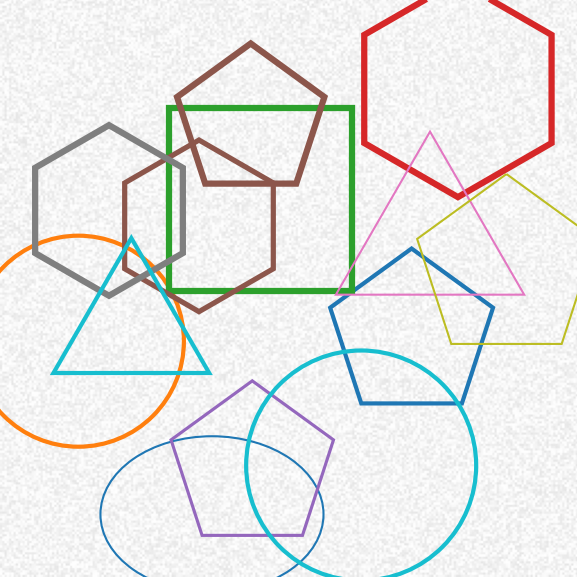[{"shape": "oval", "thickness": 1, "radius": 0.97, "center": [0.367, 0.109]}, {"shape": "pentagon", "thickness": 2, "radius": 0.74, "center": [0.713, 0.421]}, {"shape": "circle", "thickness": 2, "radius": 0.91, "center": [0.136, 0.408]}, {"shape": "square", "thickness": 3, "radius": 0.79, "center": [0.452, 0.653]}, {"shape": "hexagon", "thickness": 3, "radius": 0.94, "center": [0.793, 0.845]}, {"shape": "pentagon", "thickness": 1.5, "radius": 0.74, "center": [0.437, 0.192]}, {"shape": "pentagon", "thickness": 3, "radius": 0.67, "center": [0.434, 0.79]}, {"shape": "hexagon", "thickness": 2.5, "radius": 0.74, "center": [0.345, 0.608]}, {"shape": "triangle", "thickness": 1, "radius": 0.94, "center": [0.745, 0.583]}, {"shape": "hexagon", "thickness": 3, "radius": 0.74, "center": [0.189, 0.635]}, {"shape": "pentagon", "thickness": 1, "radius": 0.81, "center": [0.877, 0.535]}, {"shape": "triangle", "thickness": 2, "radius": 0.78, "center": [0.227, 0.431]}, {"shape": "circle", "thickness": 2, "radius": 1.0, "center": [0.625, 0.193]}]